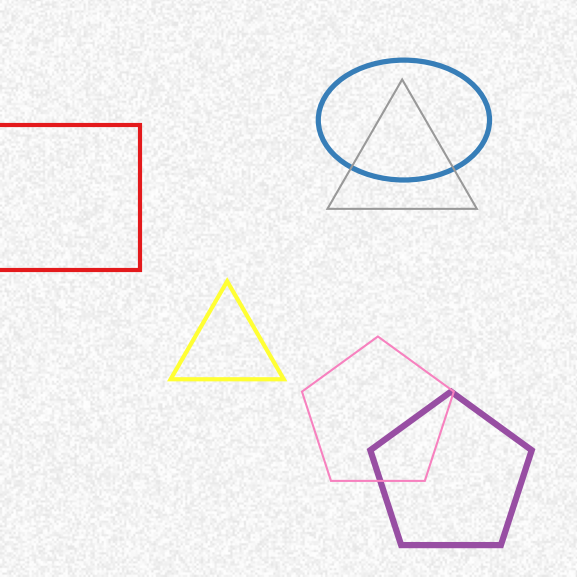[{"shape": "square", "thickness": 2, "radius": 0.63, "center": [0.117, 0.657]}, {"shape": "oval", "thickness": 2.5, "radius": 0.74, "center": [0.699, 0.791]}, {"shape": "pentagon", "thickness": 3, "radius": 0.73, "center": [0.781, 0.174]}, {"shape": "triangle", "thickness": 2, "radius": 0.57, "center": [0.393, 0.399]}, {"shape": "pentagon", "thickness": 1, "radius": 0.69, "center": [0.654, 0.278]}, {"shape": "triangle", "thickness": 1, "radius": 0.75, "center": [0.696, 0.712]}]